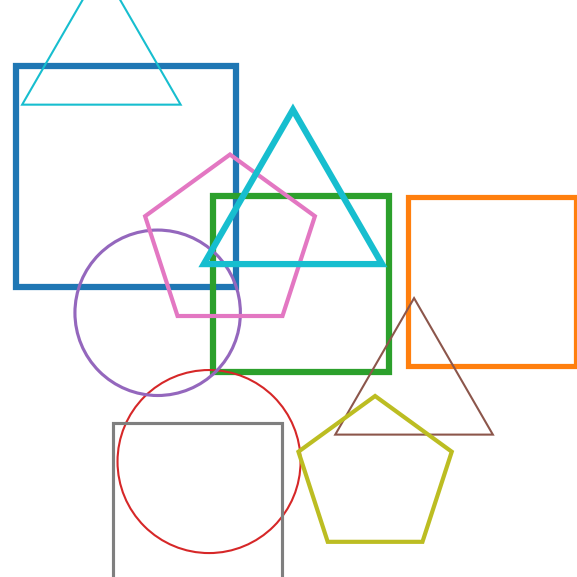[{"shape": "square", "thickness": 3, "radius": 0.95, "center": [0.218, 0.694]}, {"shape": "square", "thickness": 2.5, "radius": 0.73, "center": [0.852, 0.512]}, {"shape": "square", "thickness": 3, "radius": 0.76, "center": [0.522, 0.507]}, {"shape": "circle", "thickness": 1, "radius": 0.79, "center": [0.362, 0.2]}, {"shape": "circle", "thickness": 1.5, "radius": 0.72, "center": [0.273, 0.458]}, {"shape": "triangle", "thickness": 1, "radius": 0.79, "center": [0.717, 0.325]}, {"shape": "pentagon", "thickness": 2, "radius": 0.77, "center": [0.398, 0.577]}, {"shape": "square", "thickness": 1.5, "radius": 0.74, "center": [0.342, 0.119]}, {"shape": "pentagon", "thickness": 2, "radius": 0.7, "center": [0.65, 0.174]}, {"shape": "triangle", "thickness": 1, "radius": 0.79, "center": [0.176, 0.897]}, {"shape": "triangle", "thickness": 3, "radius": 0.89, "center": [0.507, 0.631]}]